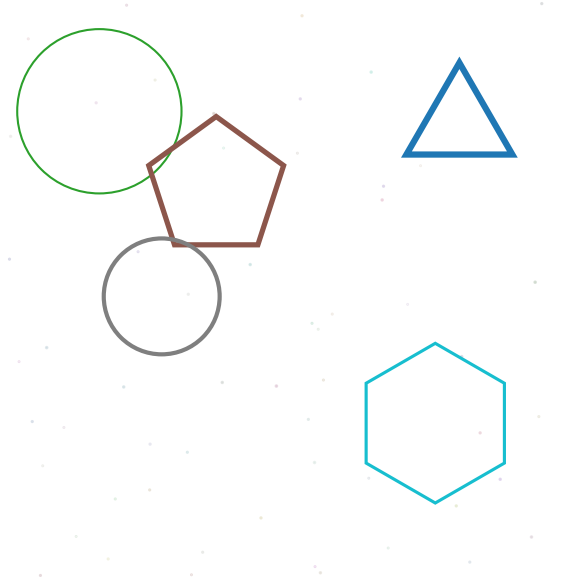[{"shape": "triangle", "thickness": 3, "radius": 0.53, "center": [0.795, 0.784]}, {"shape": "circle", "thickness": 1, "radius": 0.71, "center": [0.172, 0.806]}, {"shape": "pentagon", "thickness": 2.5, "radius": 0.61, "center": [0.374, 0.675]}, {"shape": "circle", "thickness": 2, "radius": 0.5, "center": [0.28, 0.486]}, {"shape": "hexagon", "thickness": 1.5, "radius": 0.69, "center": [0.754, 0.266]}]